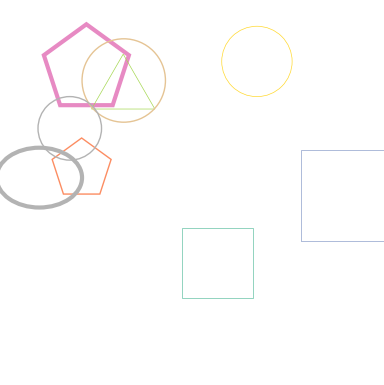[{"shape": "square", "thickness": 0.5, "radius": 0.46, "center": [0.565, 0.317]}, {"shape": "pentagon", "thickness": 1, "radius": 0.4, "center": [0.212, 0.561]}, {"shape": "square", "thickness": 0.5, "radius": 0.59, "center": [0.899, 0.493]}, {"shape": "pentagon", "thickness": 3, "radius": 0.58, "center": [0.224, 0.821]}, {"shape": "triangle", "thickness": 0.5, "radius": 0.47, "center": [0.32, 0.764]}, {"shape": "circle", "thickness": 0.5, "radius": 0.46, "center": [0.667, 0.84]}, {"shape": "circle", "thickness": 1, "radius": 0.54, "center": [0.321, 0.791]}, {"shape": "oval", "thickness": 3, "radius": 0.55, "center": [0.102, 0.539]}, {"shape": "circle", "thickness": 1, "radius": 0.41, "center": [0.181, 0.667]}]